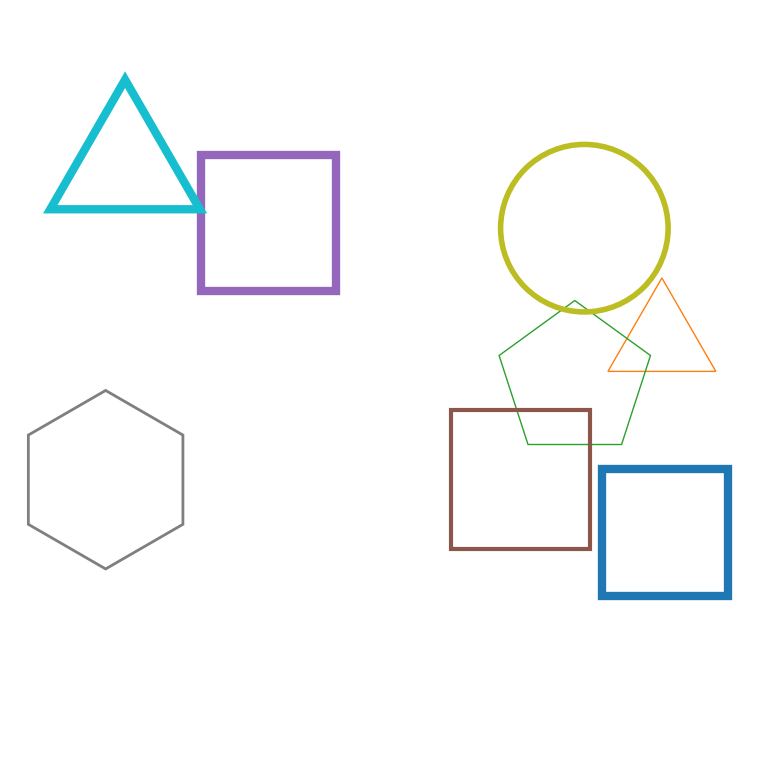[{"shape": "square", "thickness": 3, "radius": 0.41, "center": [0.864, 0.308]}, {"shape": "triangle", "thickness": 0.5, "radius": 0.4, "center": [0.86, 0.558]}, {"shape": "pentagon", "thickness": 0.5, "radius": 0.52, "center": [0.746, 0.506]}, {"shape": "square", "thickness": 3, "radius": 0.44, "center": [0.349, 0.711]}, {"shape": "square", "thickness": 1.5, "radius": 0.45, "center": [0.676, 0.378]}, {"shape": "hexagon", "thickness": 1, "radius": 0.58, "center": [0.137, 0.377]}, {"shape": "circle", "thickness": 2, "radius": 0.54, "center": [0.759, 0.704]}, {"shape": "triangle", "thickness": 3, "radius": 0.56, "center": [0.162, 0.784]}]